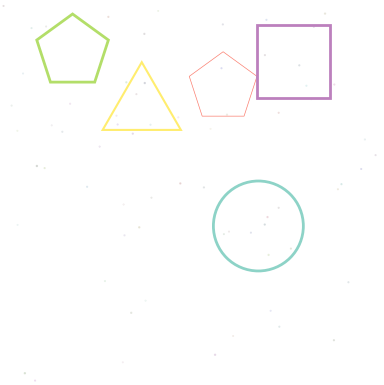[{"shape": "circle", "thickness": 2, "radius": 0.58, "center": [0.671, 0.413]}, {"shape": "pentagon", "thickness": 0.5, "radius": 0.46, "center": [0.58, 0.773]}, {"shape": "pentagon", "thickness": 2, "radius": 0.49, "center": [0.189, 0.866]}, {"shape": "square", "thickness": 2, "radius": 0.47, "center": [0.761, 0.84]}, {"shape": "triangle", "thickness": 1.5, "radius": 0.59, "center": [0.368, 0.721]}]